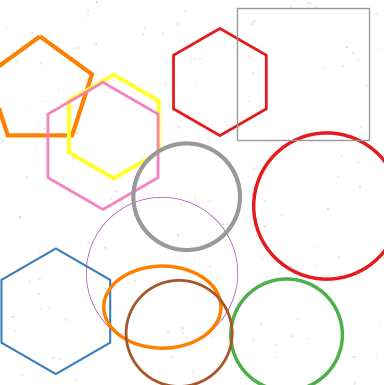[{"shape": "hexagon", "thickness": 2, "radius": 0.7, "center": [0.571, 0.787]}, {"shape": "circle", "thickness": 2.5, "radius": 0.95, "center": [0.849, 0.465]}, {"shape": "hexagon", "thickness": 1.5, "radius": 0.82, "center": [0.145, 0.191]}, {"shape": "circle", "thickness": 2.5, "radius": 0.72, "center": [0.744, 0.13]}, {"shape": "circle", "thickness": 0.5, "radius": 0.98, "center": [0.421, 0.291]}, {"shape": "oval", "thickness": 2.5, "radius": 0.76, "center": [0.422, 0.202]}, {"shape": "pentagon", "thickness": 3, "radius": 0.71, "center": [0.104, 0.763]}, {"shape": "hexagon", "thickness": 3, "radius": 0.67, "center": [0.296, 0.671]}, {"shape": "circle", "thickness": 2, "radius": 0.69, "center": [0.465, 0.134]}, {"shape": "hexagon", "thickness": 2, "radius": 0.83, "center": [0.267, 0.621]}, {"shape": "circle", "thickness": 3, "radius": 0.69, "center": [0.485, 0.489]}, {"shape": "square", "thickness": 1, "radius": 0.85, "center": [0.787, 0.808]}]